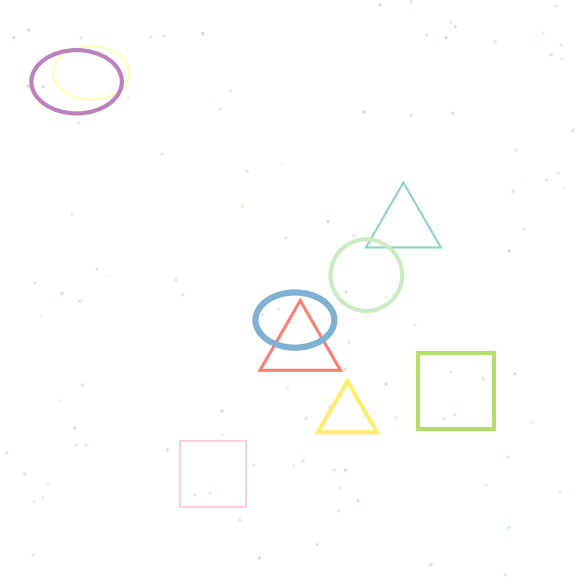[{"shape": "triangle", "thickness": 1, "radius": 0.37, "center": [0.699, 0.608]}, {"shape": "oval", "thickness": 1, "radius": 0.33, "center": [0.158, 0.873]}, {"shape": "triangle", "thickness": 1.5, "radius": 0.4, "center": [0.52, 0.398]}, {"shape": "oval", "thickness": 3, "radius": 0.34, "center": [0.511, 0.445]}, {"shape": "square", "thickness": 2, "radius": 0.33, "center": [0.79, 0.322]}, {"shape": "square", "thickness": 1, "radius": 0.29, "center": [0.369, 0.179]}, {"shape": "oval", "thickness": 2, "radius": 0.39, "center": [0.133, 0.858]}, {"shape": "circle", "thickness": 2, "radius": 0.31, "center": [0.634, 0.523]}, {"shape": "triangle", "thickness": 2, "radius": 0.3, "center": [0.602, 0.28]}]